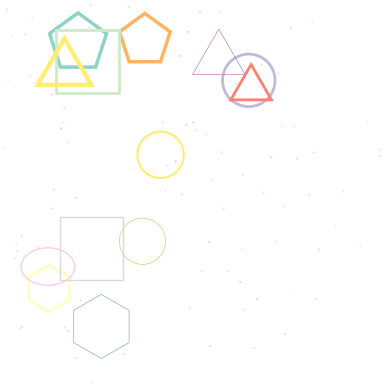[{"shape": "pentagon", "thickness": 2.5, "radius": 0.39, "center": [0.203, 0.889]}, {"shape": "hexagon", "thickness": 1.5, "radius": 0.3, "center": [0.128, 0.251]}, {"shape": "circle", "thickness": 2, "radius": 0.34, "center": [0.646, 0.791]}, {"shape": "triangle", "thickness": 2, "radius": 0.31, "center": [0.652, 0.771]}, {"shape": "hexagon", "thickness": 0.5, "radius": 0.42, "center": [0.263, 0.152]}, {"shape": "pentagon", "thickness": 2.5, "radius": 0.35, "center": [0.376, 0.896]}, {"shape": "circle", "thickness": 0.5, "radius": 0.3, "center": [0.37, 0.373]}, {"shape": "oval", "thickness": 1, "radius": 0.35, "center": [0.125, 0.308]}, {"shape": "square", "thickness": 1, "radius": 0.41, "center": [0.239, 0.355]}, {"shape": "triangle", "thickness": 0.5, "radius": 0.39, "center": [0.568, 0.846]}, {"shape": "square", "thickness": 2, "radius": 0.41, "center": [0.228, 0.841]}, {"shape": "triangle", "thickness": 3, "radius": 0.4, "center": [0.167, 0.82]}, {"shape": "circle", "thickness": 1.5, "radius": 0.3, "center": [0.417, 0.598]}]